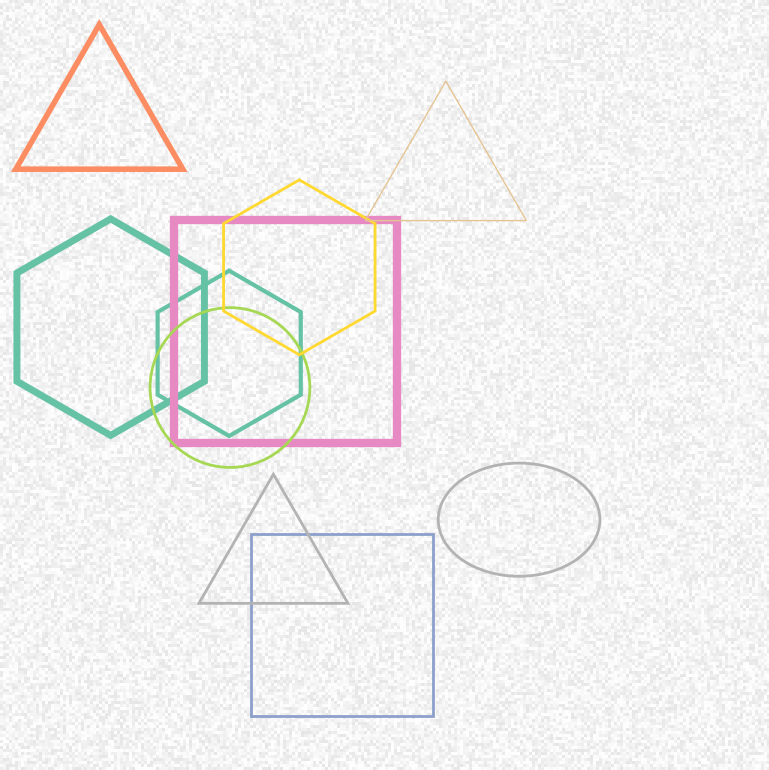[{"shape": "hexagon", "thickness": 2.5, "radius": 0.7, "center": [0.144, 0.575]}, {"shape": "hexagon", "thickness": 1.5, "radius": 0.54, "center": [0.298, 0.541]}, {"shape": "triangle", "thickness": 2, "radius": 0.63, "center": [0.129, 0.843]}, {"shape": "square", "thickness": 1, "radius": 0.59, "center": [0.444, 0.189]}, {"shape": "square", "thickness": 3, "radius": 0.73, "center": [0.371, 0.569]}, {"shape": "circle", "thickness": 1, "radius": 0.52, "center": [0.299, 0.497]}, {"shape": "hexagon", "thickness": 1, "radius": 0.57, "center": [0.389, 0.653]}, {"shape": "triangle", "thickness": 0.5, "radius": 0.6, "center": [0.579, 0.774]}, {"shape": "triangle", "thickness": 1, "radius": 0.56, "center": [0.355, 0.272]}, {"shape": "oval", "thickness": 1, "radius": 0.53, "center": [0.674, 0.325]}]